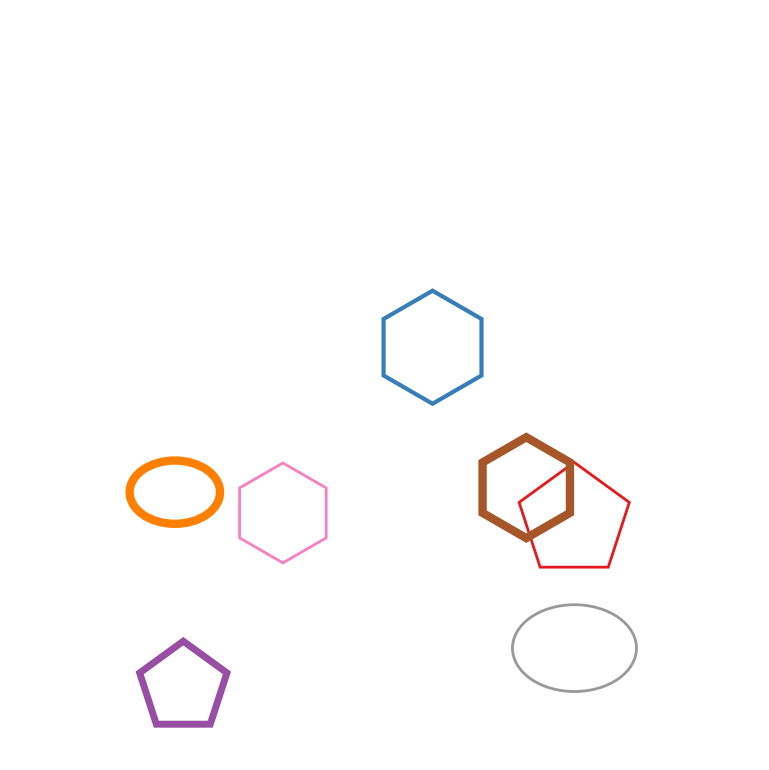[{"shape": "pentagon", "thickness": 1, "radius": 0.38, "center": [0.746, 0.324]}, {"shape": "hexagon", "thickness": 1.5, "radius": 0.37, "center": [0.562, 0.549]}, {"shape": "pentagon", "thickness": 2.5, "radius": 0.3, "center": [0.238, 0.108]}, {"shape": "oval", "thickness": 3, "radius": 0.29, "center": [0.227, 0.361]}, {"shape": "hexagon", "thickness": 3, "radius": 0.33, "center": [0.683, 0.367]}, {"shape": "hexagon", "thickness": 1, "radius": 0.32, "center": [0.367, 0.334]}, {"shape": "oval", "thickness": 1, "radius": 0.4, "center": [0.746, 0.158]}]